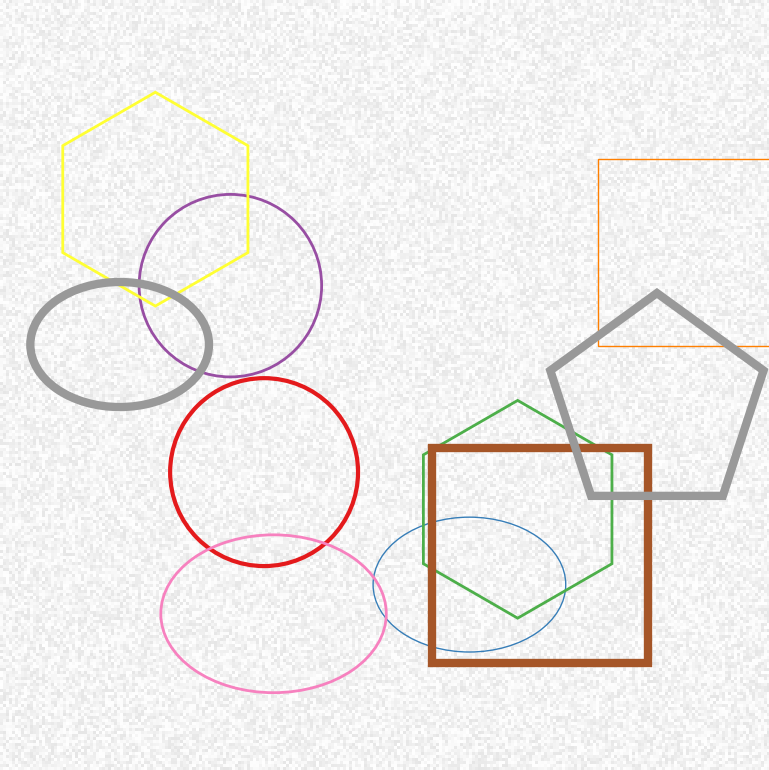[{"shape": "circle", "thickness": 1.5, "radius": 0.61, "center": [0.343, 0.387]}, {"shape": "oval", "thickness": 0.5, "radius": 0.63, "center": [0.61, 0.241]}, {"shape": "hexagon", "thickness": 1, "radius": 0.71, "center": [0.672, 0.339]}, {"shape": "circle", "thickness": 1, "radius": 0.59, "center": [0.299, 0.629]}, {"shape": "square", "thickness": 0.5, "radius": 0.61, "center": [0.898, 0.672]}, {"shape": "hexagon", "thickness": 1, "radius": 0.69, "center": [0.202, 0.741]}, {"shape": "square", "thickness": 3, "radius": 0.7, "center": [0.701, 0.278]}, {"shape": "oval", "thickness": 1, "radius": 0.73, "center": [0.355, 0.203]}, {"shape": "oval", "thickness": 3, "radius": 0.58, "center": [0.155, 0.553]}, {"shape": "pentagon", "thickness": 3, "radius": 0.73, "center": [0.853, 0.474]}]